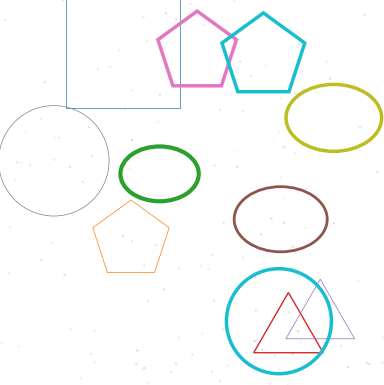[{"shape": "square", "thickness": 0.5, "radius": 0.74, "center": [0.319, 0.866]}, {"shape": "pentagon", "thickness": 0.5, "radius": 0.52, "center": [0.34, 0.376]}, {"shape": "oval", "thickness": 3, "radius": 0.51, "center": [0.414, 0.548]}, {"shape": "triangle", "thickness": 1, "radius": 0.52, "center": [0.749, 0.136]}, {"shape": "triangle", "thickness": 0.5, "radius": 0.52, "center": [0.832, 0.172]}, {"shape": "oval", "thickness": 2, "radius": 0.6, "center": [0.729, 0.431]}, {"shape": "pentagon", "thickness": 2.5, "radius": 0.54, "center": [0.512, 0.864]}, {"shape": "circle", "thickness": 0.5, "radius": 0.72, "center": [0.14, 0.582]}, {"shape": "oval", "thickness": 2.5, "radius": 0.62, "center": [0.867, 0.694]}, {"shape": "pentagon", "thickness": 2.5, "radius": 0.57, "center": [0.684, 0.853]}, {"shape": "circle", "thickness": 2.5, "radius": 0.68, "center": [0.724, 0.166]}]